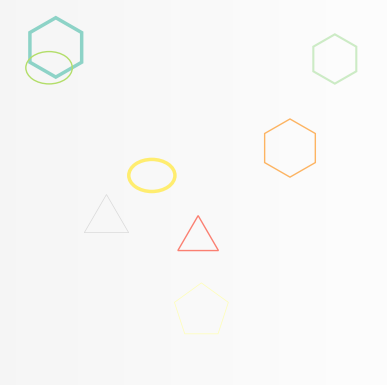[{"shape": "hexagon", "thickness": 2.5, "radius": 0.39, "center": [0.144, 0.877]}, {"shape": "pentagon", "thickness": 0.5, "radius": 0.37, "center": [0.52, 0.192]}, {"shape": "triangle", "thickness": 1, "radius": 0.3, "center": [0.511, 0.379]}, {"shape": "hexagon", "thickness": 1, "radius": 0.38, "center": [0.748, 0.615]}, {"shape": "oval", "thickness": 1, "radius": 0.3, "center": [0.127, 0.824]}, {"shape": "triangle", "thickness": 0.5, "radius": 0.33, "center": [0.275, 0.429]}, {"shape": "hexagon", "thickness": 1.5, "radius": 0.32, "center": [0.864, 0.847]}, {"shape": "oval", "thickness": 2.5, "radius": 0.3, "center": [0.392, 0.544]}]